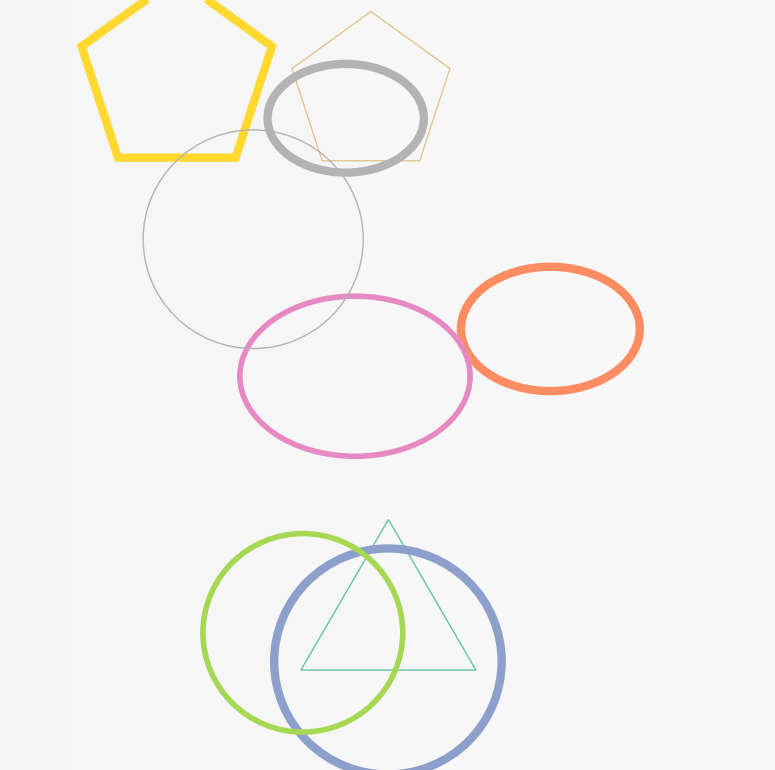[{"shape": "triangle", "thickness": 0.5, "radius": 0.65, "center": [0.501, 0.195]}, {"shape": "oval", "thickness": 3, "radius": 0.58, "center": [0.71, 0.573]}, {"shape": "circle", "thickness": 3, "radius": 0.73, "center": [0.501, 0.141]}, {"shape": "oval", "thickness": 2, "radius": 0.74, "center": [0.458, 0.511]}, {"shape": "circle", "thickness": 2, "radius": 0.64, "center": [0.391, 0.178]}, {"shape": "pentagon", "thickness": 3, "radius": 0.65, "center": [0.228, 0.9]}, {"shape": "pentagon", "thickness": 0.5, "radius": 0.54, "center": [0.479, 0.878]}, {"shape": "circle", "thickness": 0.5, "radius": 0.71, "center": [0.327, 0.689]}, {"shape": "oval", "thickness": 3, "radius": 0.5, "center": [0.446, 0.846]}]